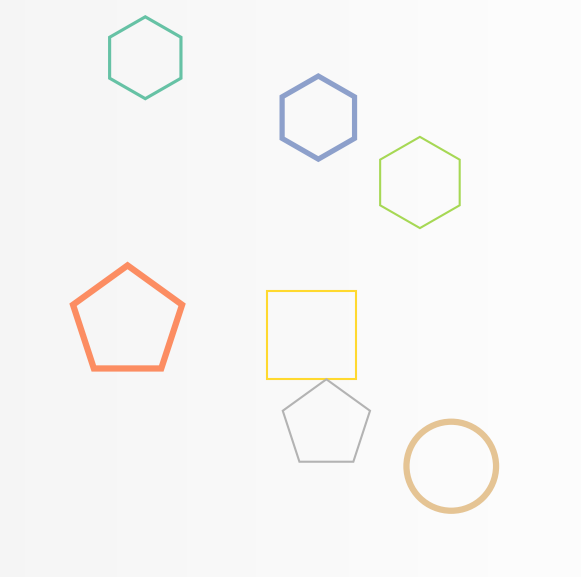[{"shape": "hexagon", "thickness": 1.5, "radius": 0.35, "center": [0.25, 0.899]}, {"shape": "pentagon", "thickness": 3, "radius": 0.49, "center": [0.219, 0.441]}, {"shape": "hexagon", "thickness": 2.5, "radius": 0.36, "center": [0.548, 0.795]}, {"shape": "hexagon", "thickness": 1, "radius": 0.4, "center": [0.722, 0.683]}, {"shape": "square", "thickness": 1, "radius": 0.38, "center": [0.536, 0.419]}, {"shape": "circle", "thickness": 3, "radius": 0.39, "center": [0.776, 0.192]}, {"shape": "pentagon", "thickness": 1, "radius": 0.39, "center": [0.562, 0.263]}]